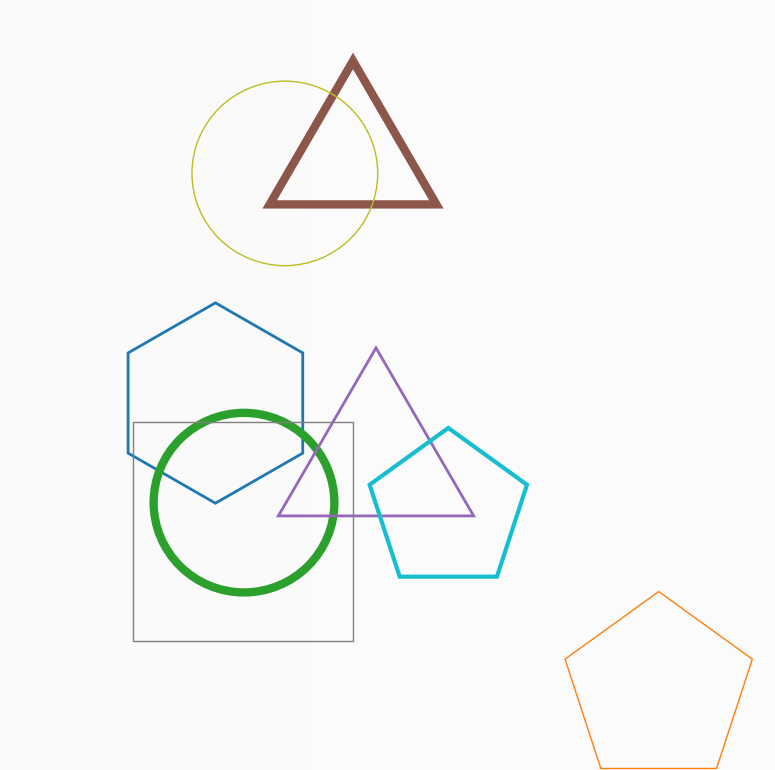[{"shape": "hexagon", "thickness": 1, "radius": 0.65, "center": [0.278, 0.477]}, {"shape": "pentagon", "thickness": 0.5, "radius": 0.64, "center": [0.85, 0.105]}, {"shape": "circle", "thickness": 3, "radius": 0.58, "center": [0.315, 0.347]}, {"shape": "triangle", "thickness": 1, "radius": 0.73, "center": [0.485, 0.403]}, {"shape": "triangle", "thickness": 3, "radius": 0.62, "center": [0.455, 0.797]}, {"shape": "square", "thickness": 0.5, "radius": 0.71, "center": [0.314, 0.31]}, {"shape": "circle", "thickness": 0.5, "radius": 0.6, "center": [0.368, 0.775]}, {"shape": "pentagon", "thickness": 1.5, "radius": 0.53, "center": [0.578, 0.337]}]